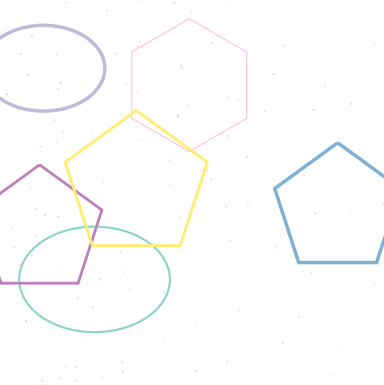[{"shape": "oval", "thickness": 1.5, "radius": 0.98, "center": [0.246, 0.274]}, {"shape": "oval", "thickness": 2.5, "radius": 0.8, "center": [0.113, 0.823]}, {"shape": "pentagon", "thickness": 2.5, "radius": 0.86, "center": [0.877, 0.457]}, {"shape": "hexagon", "thickness": 1, "radius": 0.86, "center": [0.491, 0.779]}, {"shape": "pentagon", "thickness": 2, "radius": 0.85, "center": [0.103, 0.402]}, {"shape": "pentagon", "thickness": 2, "radius": 0.97, "center": [0.354, 0.519]}]